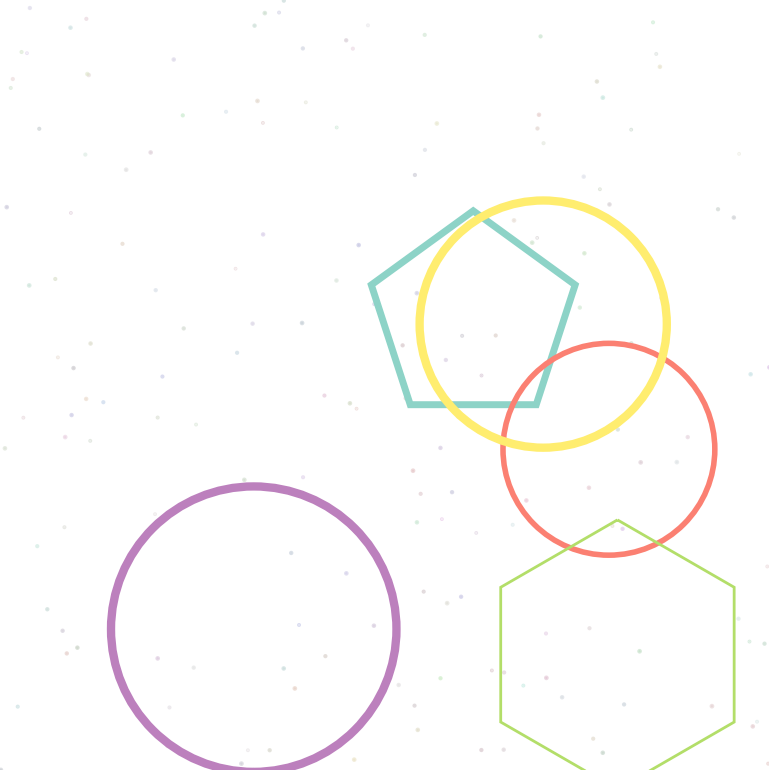[{"shape": "pentagon", "thickness": 2.5, "radius": 0.7, "center": [0.615, 0.587]}, {"shape": "circle", "thickness": 2, "radius": 0.69, "center": [0.791, 0.417]}, {"shape": "hexagon", "thickness": 1, "radius": 0.88, "center": [0.802, 0.15]}, {"shape": "circle", "thickness": 3, "radius": 0.93, "center": [0.33, 0.183]}, {"shape": "circle", "thickness": 3, "radius": 0.8, "center": [0.705, 0.579]}]